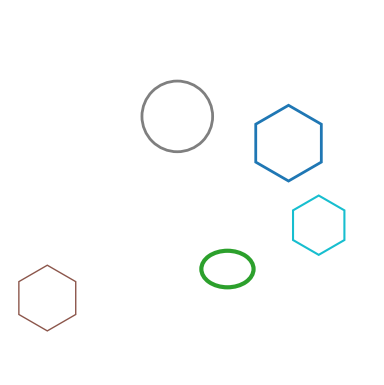[{"shape": "hexagon", "thickness": 2, "radius": 0.49, "center": [0.749, 0.628]}, {"shape": "oval", "thickness": 3, "radius": 0.34, "center": [0.591, 0.301]}, {"shape": "hexagon", "thickness": 1, "radius": 0.43, "center": [0.123, 0.226]}, {"shape": "circle", "thickness": 2, "radius": 0.46, "center": [0.46, 0.698]}, {"shape": "hexagon", "thickness": 1.5, "radius": 0.39, "center": [0.828, 0.415]}]